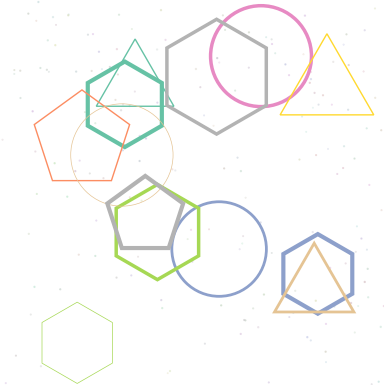[{"shape": "hexagon", "thickness": 3, "radius": 0.56, "center": [0.324, 0.729]}, {"shape": "triangle", "thickness": 1, "radius": 0.58, "center": [0.351, 0.782]}, {"shape": "pentagon", "thickness": 1, "radius": 0.65, "center": [0.213, 0.636]}, {"shape": "circle", "thickness": 2, "radius": 0.61, "center": [0.569, 0.353]}, {"shape": "hexagon", "thickness": 3, "radius": 0.52, "center": [0.826, 0.289]}, {"shape": "circle", "thickness": 2.5, "radius": 0.66, "center": [0.678, 0.854]}, {"shape": "hexagon", "thickness": 2.5, "radius": 0.62, "center": [0.409, 0.397]}, {"shape": "hexagon", "thickness": 0.5, "radius": 0.53, "center": [0.201, 0.11]}, {"shape": "triangle", "thickness": 1, "radius": 0.7, "center": [0.849, 0.772]}, {"shape": "circle", "thickness": 0.5, "radius": 0.66, "center": [0.317, 0.597]}, {"shape": "triangle", "thickness": 2, "radius": 0.6, "center": [0.816, 0.249]}, {"shape": "hexagon", "thickness": 2.5, "radius": 0.75, "center": [0.563, 0.801]}, {"shape": "pentagon", "thickness": 3, "radius": 0.52, "center": [0.377, 0.439]}]